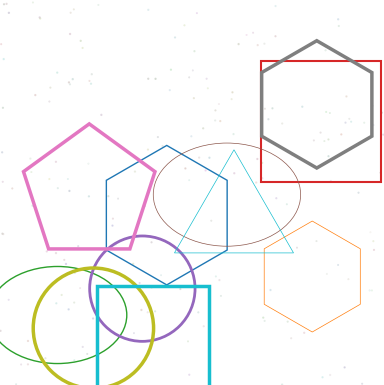[{"shape": "hexagon", "thickness": 1, "radius": 0.91, "center": [0.433, 0.441]}, {"shape": "hexagon", "thickness": 0.5, "radius": 0.72, "center": [0.811, 0.282]}, {"shape": "oval", "thickness": 1, "radius": 0.9, "center": [0.149, 0.182]}, {"shape": "square", "thickness": 1.5, "radius": 0.78, "center": [0.833, 0.685]}, {"shape": "circle", "thickness": 2, "radius": 0.68, "center": [0.37, 0.25]}, {"shape": "oval", "thickness": 0.5, "radius": 0.96, "center": [0.589, 0.494]}, {"shape": "pentagon", "thickness": 2.5, "radius": 0.9, "center": [0.232, 0.499]}, {"shape": "hexagon", "thickness": 2.5, "radius": 0.83, "center": [0.823, 0.729]}, {"shape": "circle", "thickness": 2.5, "radius": 0.78, "center": [0.243, 0.148]}, {"shape": "triangle", "thickness": 0.5, "radius": 0.89, "center": [0.608, 0.432]}, {"shape": "square", "thickness": 2.5, "radius": 0.73, "center": [0.397, 0.111]}]